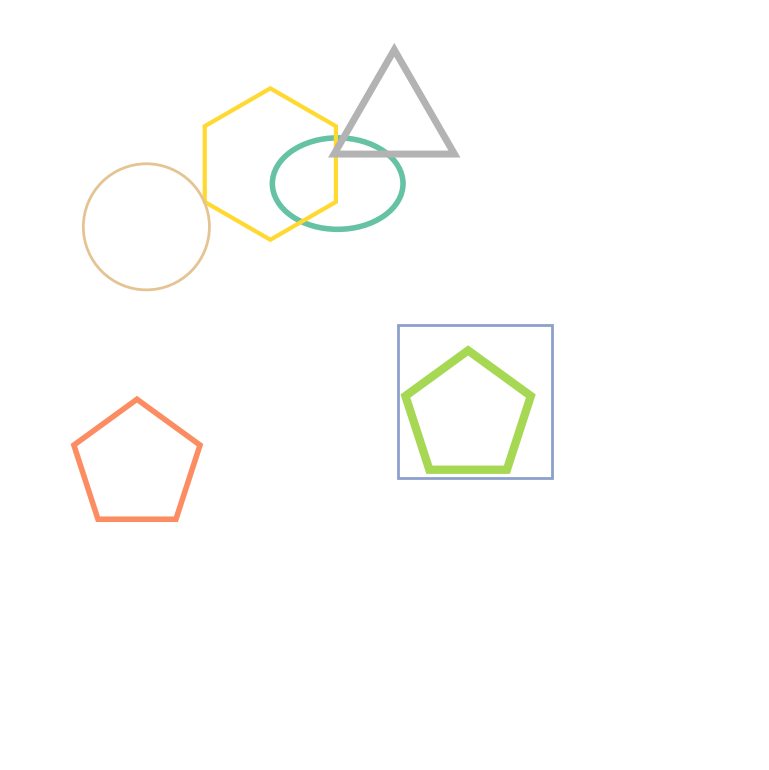[{"shape": "oval", "thickness": 2, "radius": 0.42, "center": [0.439, 0.762]}, {"shape": "pentagon", "thickness": 2, "radius": 0.43, "center": [0.178, 0.395]}, {"shape": "square", "thickness": 1, "radius": 0.5, "center": [0.617, 0.478]}, {"shape": "pentagon", "thickness": 3, "radius": 0.43, "center": [0.608, 0.459]}, {"shape": "hexagon", "thickness": 1.5, "radius": 0.49, "center": [0.351, 0.787]}, {"shape": "circle", "thickness": 1, "radius": 0.41, "center": [0.19, 0.705]}, {"shape": "triangle", "thickness": 2.5, "radius": 0.45, "center": [0.512, 0.845]}]